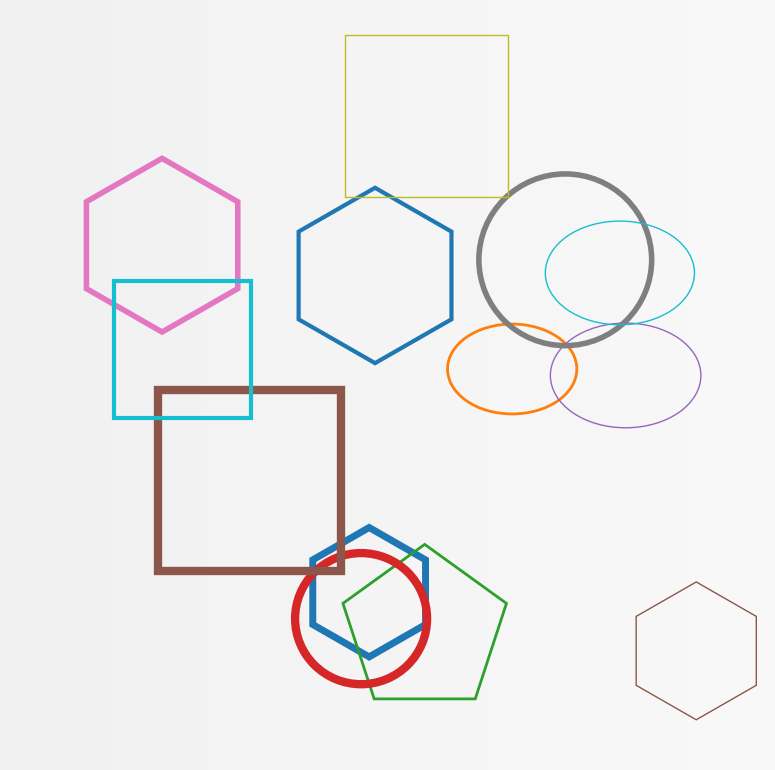[{"shape": "hexagon", "thickness": 2.5, "radius": 0.42, "center": [0.476, 0.231]}, {"shape": "hexagon", "thickness": 1.5, "radius": 0.57, "center": [0.484, 0.642]}, {"shape": "oval", "thickness": 1, "radius": 0.42, "center": [0.661, 0.521]}, {"shape": "pentagon", "thickness": 1, "radius": 0.55, "center": [0.548, 0.182]}, {"shape": "circle", "thickness": 3, "radius": 0.43, "center": [0.466, 0.197]}, {"shape": "oval", "thickness": 0.5, "radius": 0.49, "center": [0.807, 0.512]}, {"shape": "square", "thickness": 3, "radius": 0.59, "center": [0.322, 0.376]}, {"shape": "hexagon", "thickness": 0.5, "radius": 0.45, "center": [0.898, 0.155]}, {"shape": "hexagon", "thickness": 2, "radius": 0.56, "center": [0.209, 0.682]}, {"shape": "circle", "thickness": 2, "radius": 0.56, "center": [0.729, 0.663]}, {"shape": "square", "thickness": 0.5, "radius": 0.53, "center": [0.551, 0.85]}, {"shape": "oval", "thickness": 0.5, "radius": 0.48, "center": [0.8, 0.646]}, {"shape": "square", "thickness": 1.5, "radius": 0.44, "center": [0.235, 0.546]}]